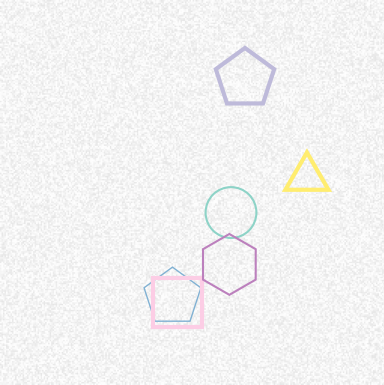[{"shape": "circle", "thickness": 1.5, "radius": 0.33, "center": [0.6, 0.448]}, {"shape": "pentagon", "thickness": 3, "radius": 0.4, "center": [0.636, 0.796]}, {"shape": "pentagon", "thickness": 1, "radius": 0.39, "center": [0.448, 0.229]}, {"shape": "square", "thickness": 3, "radius": 0.32, "center": [0.46, 0.214]}, {"shape": "hexagon", "thickness": 1.5, "radius": 0.4, "center": [0.596, 0.313]}, {"shape": "triangle", "thickness": 3, "radius": 0.32, "center": [0.797, 0.539]}]